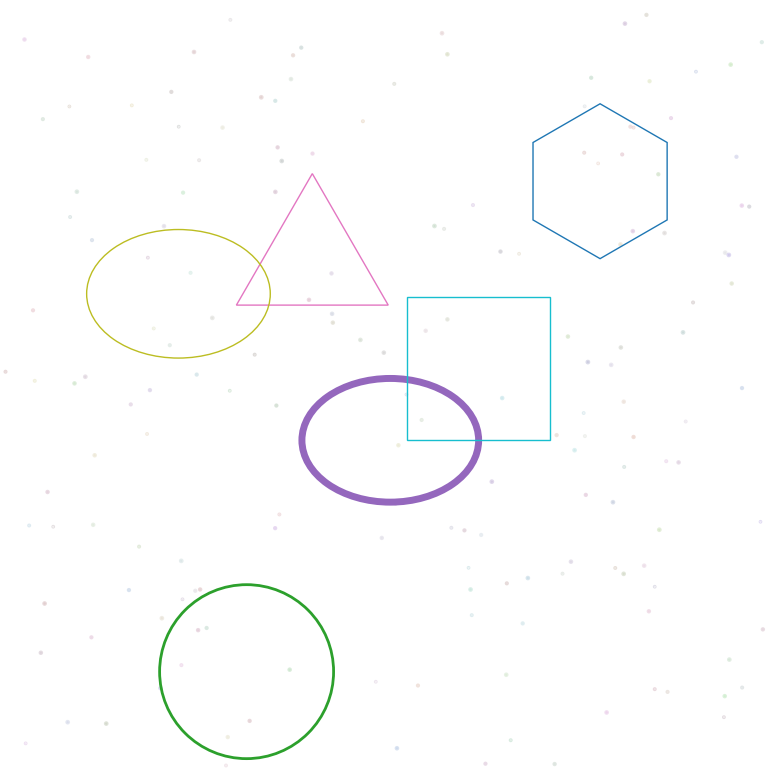[{"shape": "hexagon", "thickness": 0.5, "radius": 0.5, "center": [0.779, 0.765]}, {"shape": "circle", "thickness": 1, "radius": 0.56, "center": [0.32, 0.128]}, {"shape": "oval", "thickness": 2.5, "radius": 0.57, "center": [0.507, 0.428]}, {"shape": "triangle", "thickness": 0.5, "radius": 0.57, "center": [0.406, 0.661]}, {"shape": "oval", "thickness": 0.5, "radius": 0.6, "center": [0.232, 0.618]}, {"shape": "square", "thickness": 0.5, "radius": 0.47, "center": [0.621, 0.522]}]